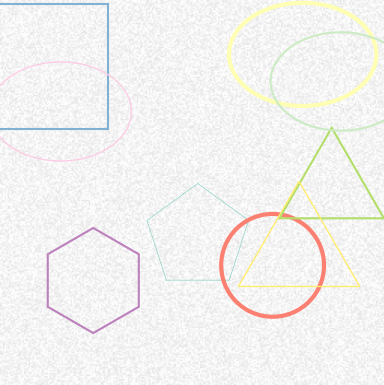[{"shape": "pentagon", "thickness": 0.5, "radius": 0.69, "center": [0.514, 0.385]}, {"shape": "oval", "thickness": 3, "radius": 0.96, "center": [0.786, 0.859]}, {"shape": "circle", "thickness": 3, "radius": 0.67, "center": [0.708, 0.311]}, {"shape": "square", "thickness": 1.5, "radius": 0.81, "center": [0.118, 0.827]}, {"shape": "triangle", "thickness": 1.5, "radius": 0.78, "center": [0.862, 0.511]}, {"shape": "oval", "thickness": 1, "radius": 0.92, "center": [0.157, 0.711]}, {"shape": "hexagon", "thickness": 1.5, "radius": 0.68, "center": [0.242, 0.271]}, {"shape": "oval", "thickness": 1.5, "radius": 0.91, "center": [0.886, 0.788]}, {"shape": "triangle", "thickness": 1, "radius": 0.91, "center": [0.777, 0.347]}]